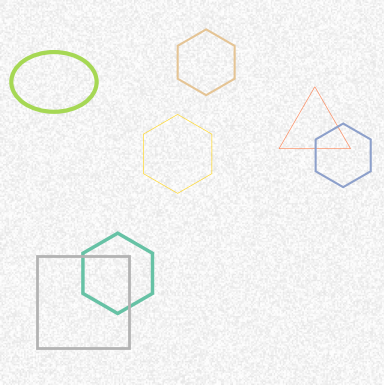[{"shape": "hexagon", "thickness": 2.5, "radius": 0.52, "center": [0.306, 0.29]}, {"shape": "triangle", "thickness": 0.5, "radius": 0.54, "center": [0.818, 0.667]}, {"shape": "hexagon", "thickness": 1.5, "radius": 0.41, "center": [0.891, 0.596]}, {"shape": "oval", "thickness": 3, "radius": 0.55, "center": [0.14, 0.787]}, {"shape": "hexagon", "thickness": 0.5, "radius": 0.51, "center": [0.461, 0.6]}, {"shape": "hexagon", "thickness": 1.5, "radius": 0.43, "center": [0.535, 0.838]}, {"shape": "square", "thickness": 2, "radius": 0.6, "center": [0.216, 0.215]}]